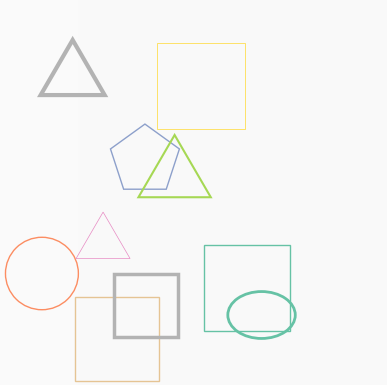[{"shape": "square", "thickness": 1, "radius": 0.56, "center": [0.637, 0.252]}, {"shape": "oval", "thickness": 2, "radius": 0.44, "center": [0.675, 0.182]}, {"shape": "circle", "thickness": 1, "radius": 0.47, "center": [0.108, 0.29]}, {"shape": "pentagon", "thickness": 1, "radius": 0.47, "center": [0.374, 0.584]}, {"shape": "triangle", "thickness": 0.5, "radius": 0.4, "center": [0.266, 0.369]}, {"shape": "triangle", "thickness": 1.5, "radius": 0.54, "center": [0.451, 0.542]}, {"shape": "square", "thickness": 0.5, "radius": 0.56, "center": [0.519, 0.777]}, {"shape": "square", "thickness": 1, "radius": 0.55, "center": [0.302, 0.119]}, {"shape": "square", "thickness": 2.5, "radius": 0.41, "center": [0.377, 0.207]}, {"shape": "triangle", "thickness": 3, "radius": 0.48, "center": [0.188, 0.801]}]